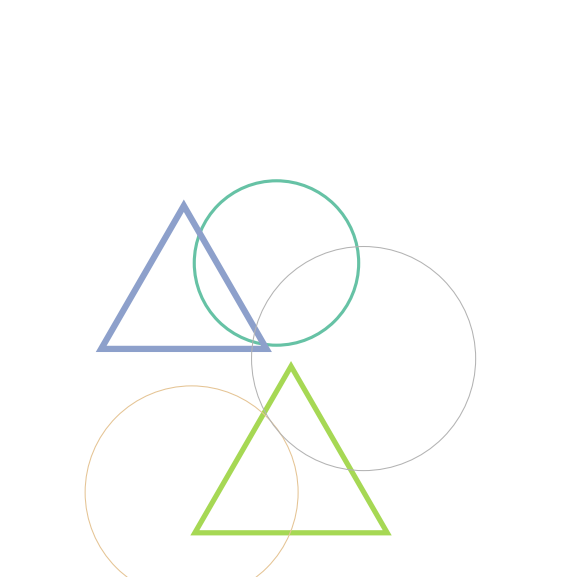[{"shape": "circle", "thickness": 1.5, "radius": 0.71, "center": [0.479, 0.544]}, {"shape": "triangle", "thickness": 3, "radius": 0.83, "center": [0.318, 0.478]}, {"shape": "triangle", "thickness": 2.5, "radius": 0.96, "center": [0.504, 0.173]}, {"shape": "circle", "thickness": 0.5, "radius": 0.92, "center": [0.332, 0.147]}, {"shape": "circle", "thickness": 0.5, "radius": 0.97, "center": [0.63, 0.378]}]